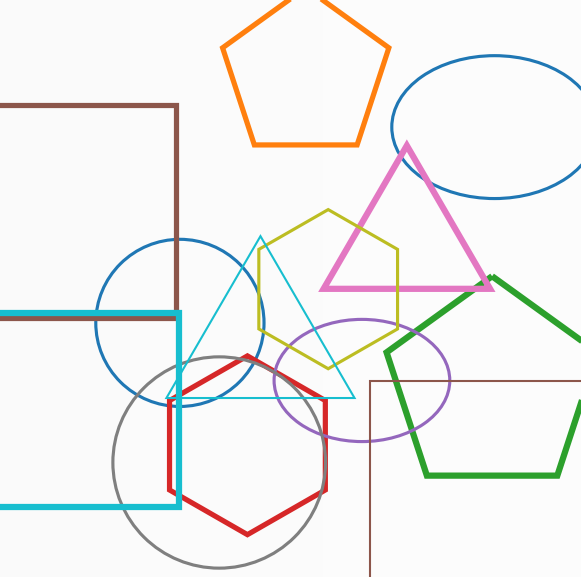[{"shape": "oval", "thickness": 1.5, "radius": 0.88, "center": [0.851, 0.779]}, {"shape": "circle", "thickness": 1.5, "radius": 0.72, "center": [0.31, 0.44]}, {"shape": "pentagon", "thickness": 2.5, "radius": 0.75, "center": [0.526, 0.87]}, {"shape": "pentagon", "thickness": 3, "radius": 0.95, "center": [0.847, 0.33]}, {"shape": "hexagon", "thickness": 2.5, "radius": 0.77, "center": [0.426, 0.228]}, {"shape": "oval", "thickness": 1.5, "radius": 0.76, "center": [0.623, 0.34]}, {"shape": "square", "thickness": 2.5, "radius": 0.92, "center": [0.119, 0.633]}, {"shape": "square", "thickness": 1, "radius": 0.98, "center": [0.833, 0.144]}, {"shape": "triangle", "thickness": 3, "radius": 0.83, "center": [0.7, 0.582]}, {"shape": "circle", "thickness": 1.5, "radius": 0.91, "center": [0.377, 0.198]}, {"shape": "hexagon", "thickness": 1.5, "radius": 0.69, "center": [0.565, 0.498]}, {"shape": "triangle", "thickness": 1, "radius": 0.93, "center": [0.448, 0.403]}, {"shape": "square", "thickness": 3, "radius": 0.84, "center": [0.14, 0.29]}]